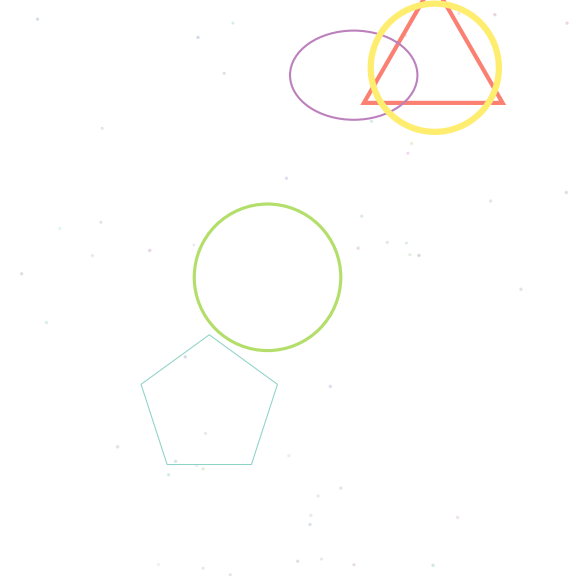[{"shape": "pentagon", "thickness": 0.5, "radius": 0.62, "center": [0.362, 0.295]}, {"shape": "triangle", "thickness": 2, "radius": 0.69, "center": [0.75, 0.89]}, {"shape": "circle", "thickness": 1.5, "radius": 0.63, "center": [0.463, 0.519]}, {"shape": "oval", "thickness": 1, "radius": 0.55, "center": [0.612, 0.869]}, {"shape": "circle", "thickness": 3, "radius": 0.56, "center": [0.753, 0.882]}]